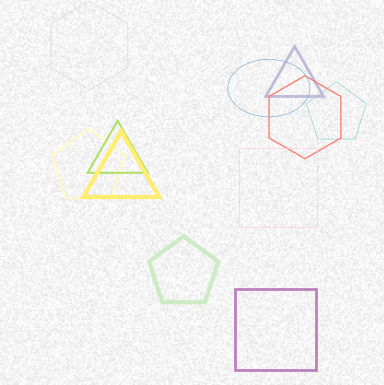[{"shape": "pentagon", "thickness": 0.5, "radius": 0.41, "center": [0.874, 0.705]}, {"shape": "pentagon", "thickness": 1, "radius": 0.5, "center": [0.23, 0.566]}, {"shape": "triangle", "thickness": 2, "radius": 0.43, "center": [0.765, 0.793]}, {"shape": "hexagon", "thickness": 1, "radius": 0.54, "center": [0.792, 0.696]}, {"shape": "oval", "thickness": 0.5, "radius": 0.53, "center": [0.698, 0.771]}, {"shape": "triangle", "thickness": 1.5, "radius": 0.45, "center": [0.306, 0.596]}, {"shape": "square", "thickness": 0.5, "radius": 0.51, "center": [0.721, 0.513]}, {"shape": "hexagon", "thickness": 0.5, "radius": 0.58, "center": [0.232, 0.882]}, {"shape": "square", "thickness": 2, "radius": 0.53, "center": [0.715, 0.144]}, {"shape": "pentagon", "thickness": 3, "radius": 0.47, "center": [0.477, 0.292]}, {"shape": "triangle", "thickness": 3, "radius": 0.57, "center": [0.315, 0.545]}]